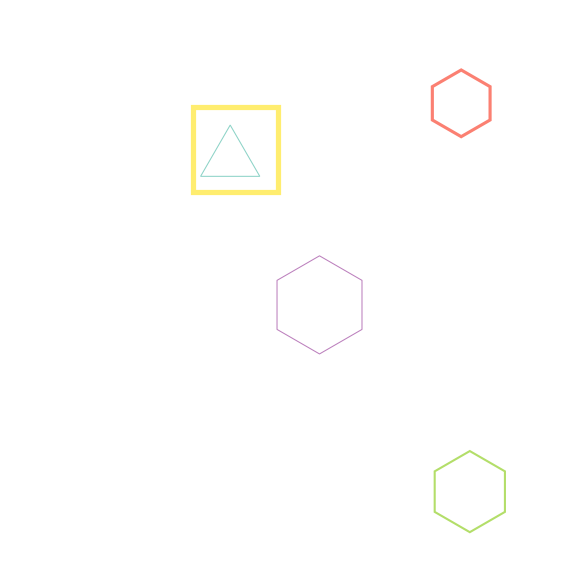[{"shape": "triangle", "thickness": 0.5, "radius": 0.3, "center": [0.399, 0.723]}, {"shape": "hexagon", "thickness": 1.5, "radius": 0.29, "center": [0.799, 0.82]}, {"shape": "hexagon", "thickness": 1, "radius": 0.35, "center": [0.814, 0.148]}, {"shape": "hexagon", "thickness": 0.5, "radius": 0.42, "center": [0.553, 0.471]}, {"shape": "square", "thickness": 2.5, "radius": 0.37, "center": [0.408, 0.74]}]